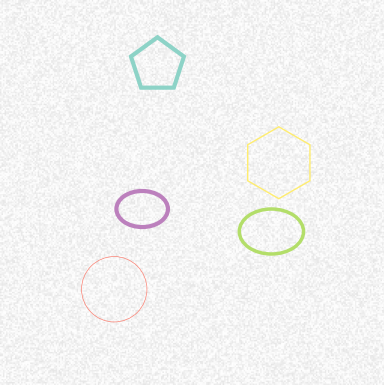[{"shape": "pentagon", "thickness": 3, "radius": 0.36, "center": [0.409, 0.831]}, {"shape": "circle", "thickness": 0.5, "radius": 0.42, "center": [0.297, 0.249]}, {"shape": "oval", "thickness": 2.5, "radius": 0.42, "center": [0.705, 0.399]}, {"shape": "oval", "thickness": 3, "radius": 0.33, "center": [0.369, 0.457]}, {"shape": "hexagon", "thickness": 1, "radius": 0.47, "center": [0.724, 0.577]}]